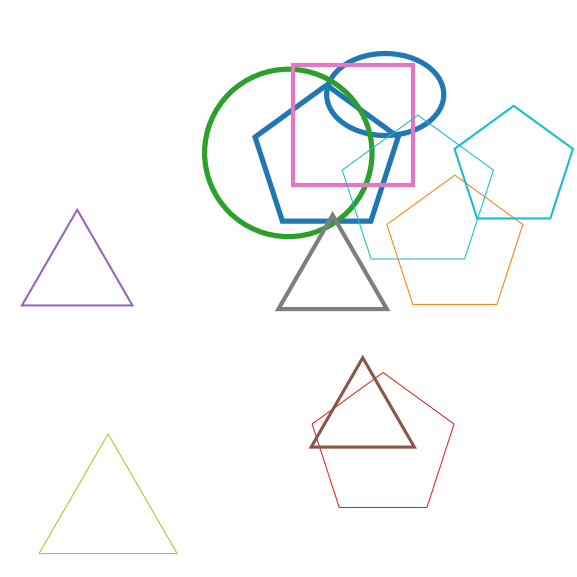[{"shape": "oval", "thickness": 2.5, "radius": 0.51, "center": [0.667, 0.835]}, {"shape": "pentagon", "thickness": 2.5, "radius": 0.65, "center": [0.566, 0.722]}, {"shape": "pentagon", "thickness": 0.5, "radius": 0.62, "center": [0.788, 0.572]}, {"shape": "circle", "thickness": 2.5, "radius": 0.72, "center": [0.499, 0.734]}, {"shape": "pentagon", "thickness": 0.5, "radius": 0.65, "center": [0.663, 0.225]}, {"shape": "triangle", "thickness": 1, "radius": 0.55, "center": [0.134, 0.525]}, {"shape": "triangle", "thickness": 1.5, "radius": 0.52, "center": [0.628, 0.276]}, {"shape": "square", "thickness": 2, "radius": 0.52, "center": [0.611, 0.782]}, {"shape": "triangle", "thickness": 2, "radius": 0.54, "center": [0.576, 0.518]}, {"shape": "triangle", "thickness": 0.5, "radius": 0.69, "center": [0.187, 0.11]}, {"shape": "pentagon", "thickness": 1, "radius": 0.54, "center": [0.89, 0.708]}, {"shape": "pentagon", "thickness": 0.5, "radius": 0.69, "center": [0.724, 0.662]}]